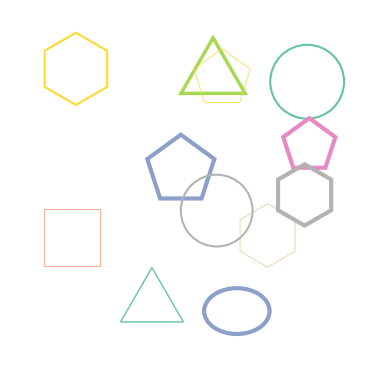[{"shape": "circle", "thickness": 1.5, "radius": 0.48, "center": [0.798, 0.788]}, {"shape": "triangle", "thickness": 1, "radius": 0.47, "center": [0.395, 0.211]}, {"shape": "square", "thickness": 0.5, "radius": 0.36, "center": [0.188, 0.383]}, {"shape": "pentagon", "thickness": 3, "radius": 0.46, "center": [0.47, 0.559]}, {"shape": "oval", "thickness": 3, "radius": 0.43, "center": [0.615, 0.192]}, {"shape": "pentagon", "thickness": 3, "radius": 0.36, "center": [0.803, 0.622]}, {"shape": "triangle", "thickness": 2.5, "radius": 0.48, "center": [0.553, 0.805]}, {"shape": "pentagon", "thickness": 0.5, "radius": 0.39, "center": [0.577, 0.796]}, {"shape": "hexagon", "thickness": 1.5, "radius": 0.47, "center": [0.197, 0.821]}, {"shape": "hexagon", "thickness": 0.5, "radius": 0.41, "center": [0.695, 0.388]}, {"shape": "hexagon", "thickness": 3, "radius": 0.4, "center": [0.791, 0.494]}, {"shape": "circle", "thickness": 1.5, "radius": 0.47, "center": [0.563, 0.453]}]